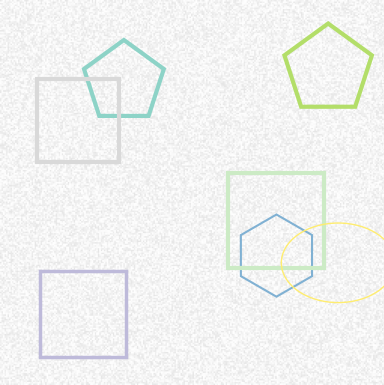[{"shape": "pentagon", "thickness": 3, "radius": 0.55, "center": [0.322, 0.787]}, {"shape": "square", "thickness": 2.5, "radius": 0.56, "center": [0.216, 0.185]}, {"shape": "hexagon", "thickness": 1.5, "radius": 0.53, "center": [0.718, 0.336]}, {"shape": "pentagon", "thickness": 3, "radius": 0.6, "center": [0.852, 0.819]}, {"shape": "square", "thickness": 3, "radius": 0.54, "center": [0.202, 0.687]}, {"shape": "square", "thickness": 3, "radius": 0.62, "center": [0.717, 0.427]}, {"shape": "oval", "thickness": 1, "radius": 0.74, "center": [0.878, 0.317]}]